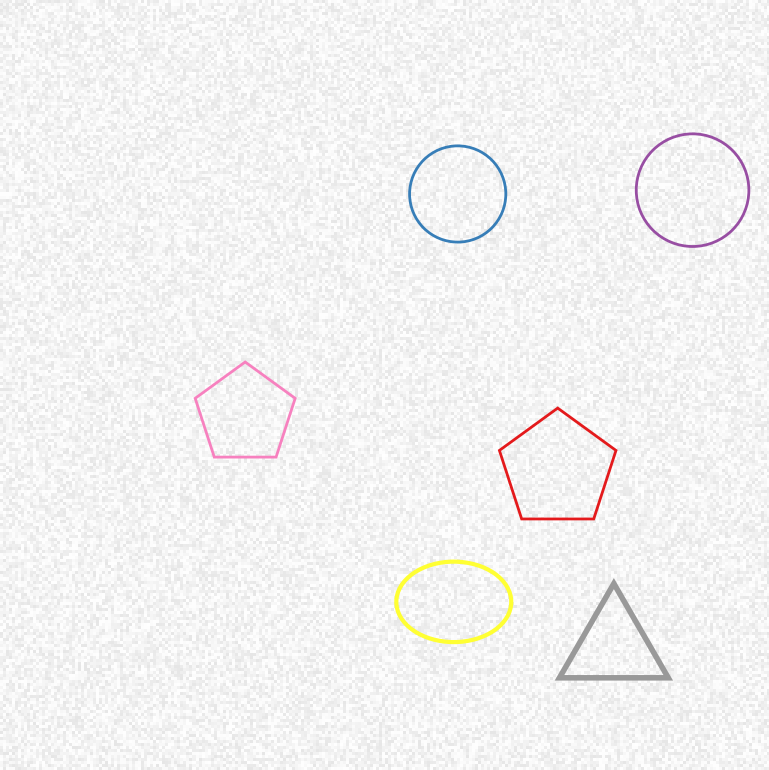[{"shape": "pentagon", "thickness": 1, "radius": 0.4, "center": [0.724, 0.39]}, {"shape": "circle", "thickness": 1, "radius": 0.31, "center": [0.594, 0.748]}, {"shape": "circle", "thickness": 1, "radius": 0.37, "center": [0.899, 0.753]}, {"shape": "oval", "thickness": 1.5, "radius": 0.37, "center": [0.589, 0.218]}, {"shape": "pentagon", "thickness": 1, "radius": 0.34, "center": [0.318, 0.462]}, {"shape": "triangle", "thickness": 2, "radius": 0.41, "center": [0.797, 0.161]}]